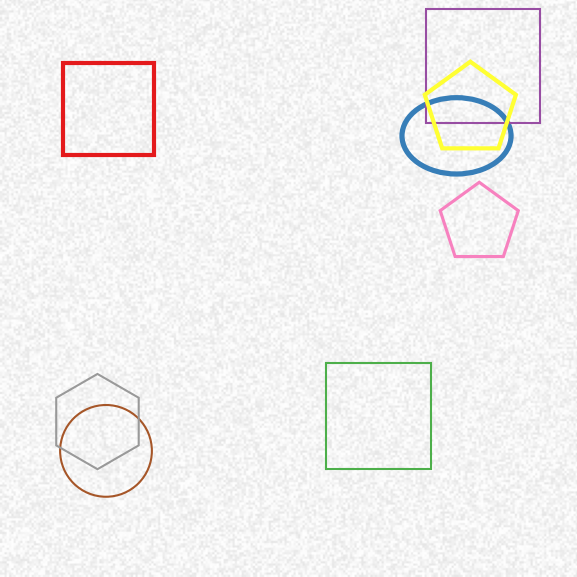[{"shape": "square", "thickness": 2, "radius": 0.4, "center": [0.188, 0.81]}, {"shape": "oval", "thickness": 2.5, "radius": 0.47, "center": [0.79, 0.764]}, {"shape": "square", "thickness": 1, "radius": 0.46, "center": [0.655, 0.278]}, {"shape": "square", "thickness": 1, "radius": 0.5, "center": [0.836, 0.885]}, {"shape": "pentagon", "thickness": 2, "radius": 0.41, "center": [0.814, 0.809]}, {"shape": "circle", "thickness": 1, "radius": 0.4, "center": [0.184, 0.218]}, {"shape": "pentagon", "thickness": 1.5, "radius": 0.36, "center": [0.83, 0.612]}, {"shape": "hexagon", "thickness": 1, "radius": 0.41, "center": [0.169, 0.269]}]